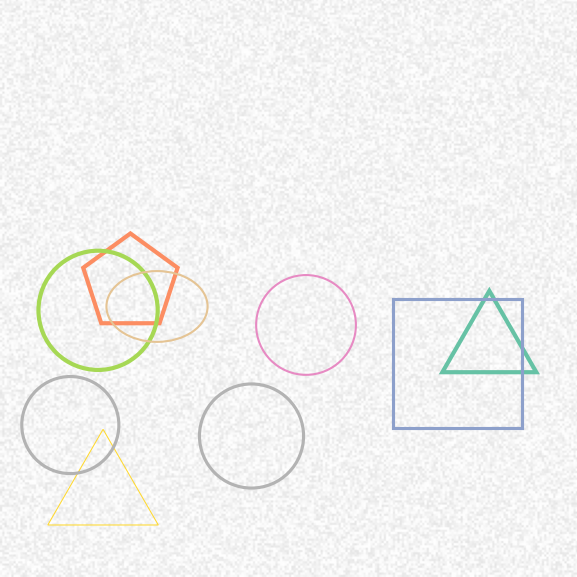[{"shape": "triangle", "thickness": 2, "radius": 0.47, "center": [0.847, 0.402]}, {"shape": "pentagon", "thickness": 2, "radius": 0.43, "center": [0.226, 0.509]}, {"shape": "square", "thickness": 1.5, "radius": 0.56, "center": [0.792, 0.369]}, {"shape": "circle", "thickness": 1, "radius": 0.43, "center": [0.53, 0.436]}, {"shape": "circle", "thickness": 2, "radius": 0.52, "center": [0.17, 0.462]}, {"shape": "triangle", "thickness": 0.5, "radius": 0.55, "center": [0.178, 0.145]}, {"shape": "oval", "thickness": 1, "radius": 0.44, "center": [0.272, 0.468]}, {"shape": "circle", "thickness": 1.5, "radius": 0.45, "center": [0.436, 0.244]}, {"shape": "circle", "thickness": 1.5, "radius": 0.42, "center": [0.122, 0.263]}]